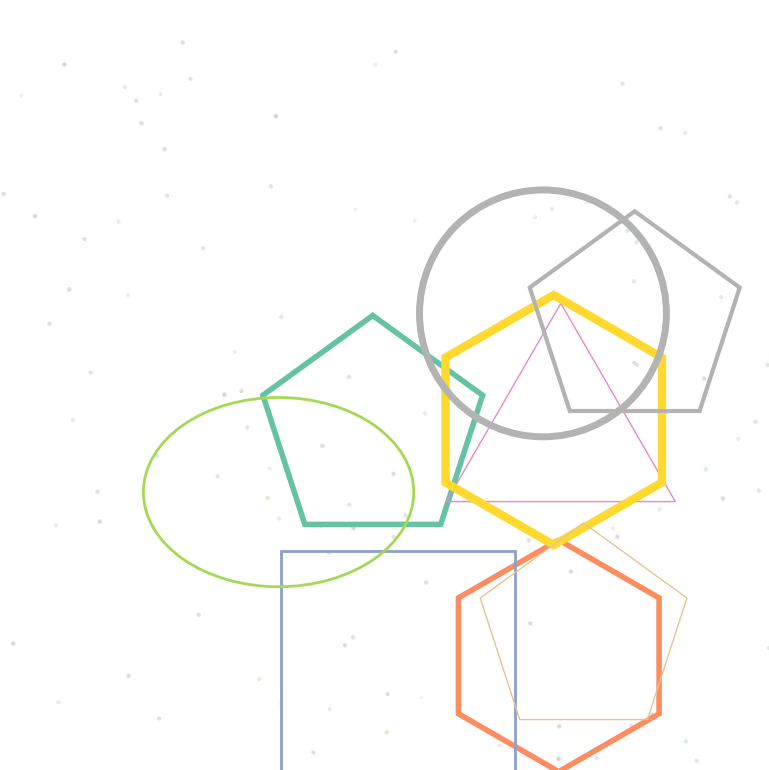[{"shape": "pentagon", "thickness": 2, "radius": 0.75, "center": [0.484, 0.44]}, {"shape": "hexagon", "thickness": 2, "radius": 0.75, "center": [0.726, 0.148]}, {"shape": "square", "thickness": 1, "radius": 0.76, "center": [0.517, 0.132]}, {"shape": "triangle", "thickness": 0.5, "radius": 0.86, "center": [0.728, 0.434]}, {"shape": "oval", "thickness": 1, "radius": 0.88, "center": [0.362, 0.361]}, {"shape": "hexagon", "thickness": 3, "radius": 0.81, "center": [0.719, 0.455]}, {"shape": "pentagon", "thickness": 0.5, "radius": 0.71, "center": [0.758, 0.18]}, {"shape": "pentagon", "thickness": 1.5, "radius": 0.72, "center": [0.824, 0.582]}, {"shape": "circle", "thickness": 2.5, "radius": 0.8, "center": [0.705, 0.593]}]